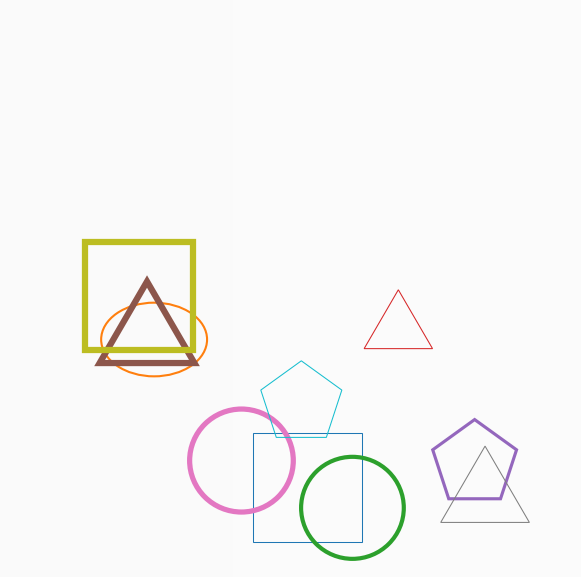[{"shape": "square", "thickness": 0.5, "radius": 0.47, "center": [0.529, 0.155]}, {"shape": "oval", "thickness": 1, "radius": 0.46, "center": [0.265, 0.411]}, {"shape": "circle", "thickness": 2, "radius": 0.44, "center": [0.606, 0.12]}, {"shape": "triangle", "thickness": 0.5, "radius": 0.34, "center": [0.685, 0.429]}, {"shape": "pentagon", "thickness": 1.5, "radius": 0.38, "center": [0.817, 0.197]}, {"shape": "triangle", "thickness": 3, "radius": 0.47, "center": [0.253, 0.418]}, {"shape": "circle", "thickness": 2.5, "radius": 0.45, "center": [0.415, 0.202]}, {"shape": "triangle", "thickness": 0.5, "radius": 0.44, "center": [0.834, 0.139]}, {"shape": "square", "thickness": 3, "radius": 0.47, "center": [0.239, 0.487]}, {"shape": "pentagon", "thickness": 0.5, "radius": 0.37, "center": [0.518, 0.301]}]